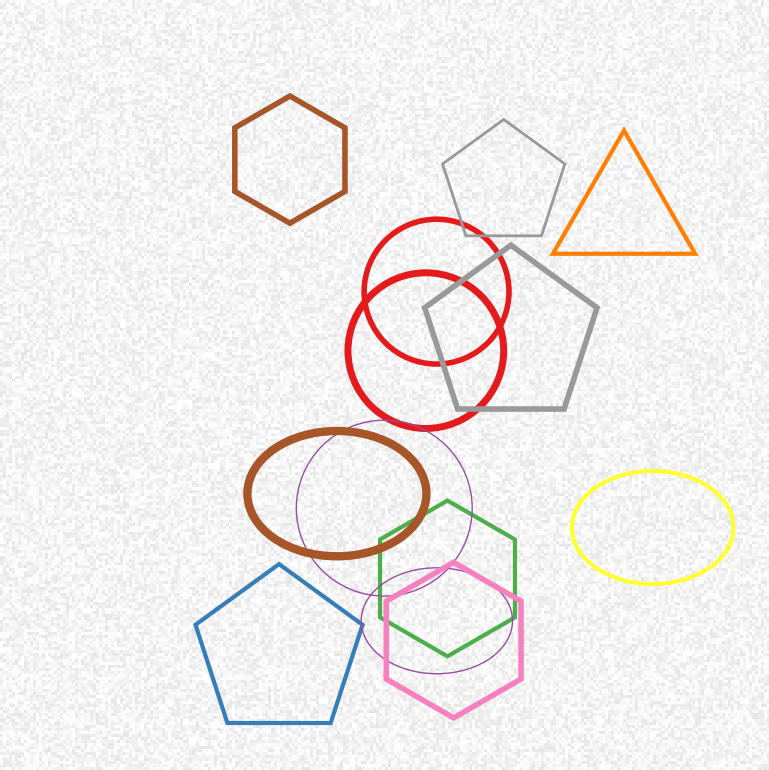[{"shape": "circle", "thickness": 2, "radius": 0.47, "center": [0.567, 0.621]}, {"shape": "circle", "thickness": 2.5, "radius": 0.51, "center": [0.553, 0.545]}, {"shape": "pentagon", "thickness": 1.5, "radius": 0.57, "center": [0.362, 0.153]}, {"shape": "hexagon", "thickness": 1.5, "radius": 0.51, "center": [0.581, 0.249]}, {"shape": "oval", "thickness": 0.5, "radius": 0.49, "center": [0.567, 0.194]}, {"shape": "circle", "thickness": 0.5, "radius": 0.57, "center": [0.499, 0.34]}, {"shape": "triangle", "thickness": 1.5, "radius": 0.53, "center": [0.81, 0.724]}, {"shape": "oval", "thickness": 1.5, "radius": 0.52, "center": [0.848, 0.315]}, {"shape": "oval", "thickness": 3, "radius": 0.58, "center": [0.438, 0.359]}, {"shape": "hexagon", "thickness": 2, "radius": 0.41, "center": [0.376, 0.793]}, {"shape": "hexagon", "thickness": 2, "radius": 0.51, "center": [0.589, 0.169]}, {"shape": "pentagon", "thickness": 1, "radius": 0.42, "center": [0.654, 0.761]}, {"shape": "pentagon", "thickness": 2, "radius": 0.59, "center": [0.663, 0.564]}]